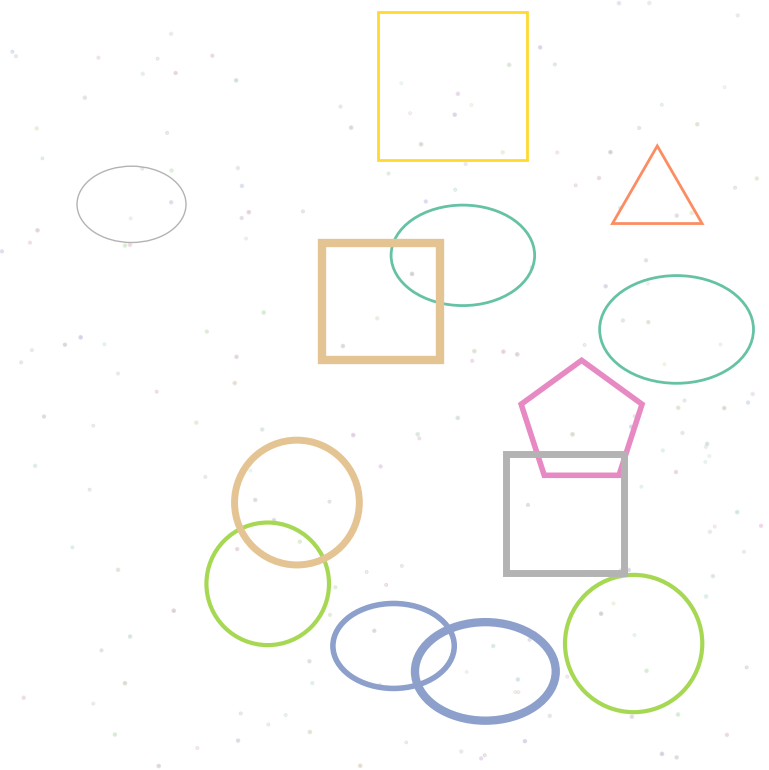[{"shape": "oval", "thickness": 1, "radius": 0.47, "center": [0.601, 0.668]}, {"shape": "oval", "thickness": 1, "radius": 0.5, "center": [0.879, 0.572]}, {"shape": "triangle", "thickness": 1, "radius": 0.34, "center": [0.854, 0.743]}, {"shape": "oval", "thickness": 3, "radius": 0.46, "center": [0.63, 0.128]}, {"shape": "oval", "thickness": 2, "radius": 0.39, "center": [0.511, 0.161]}, {"shape": "pentagon", "thickness": 2, "radius": 0.41, "center": [0.755, 0.45]}, {"shape": "circle", "thickness": 1.5, "radius": 0.45, "center": [0.823, 0.164]}, {"shape": "circle", "thickness": 1.5, "radius": 0.4, "center": [0.348, 0.242]}, {"shape": "square", "thickness": 1, "radius": 0.48, "center": [0.588, 0.888]}, {"shape": "square", "thickness": 3, "radius": 0.38, "center": [0.495, 0.609]}, {"shape": "circle", "thickness": 2.5, "radius": 0.41, "center": [0.386, 0.347]}, {"shape": "square", "thickness": 2.5, "radius": 0.38, "center": [0.734, 0.333]}, {"shape": "oval", "thickness": 0.5, "radius": 0.35, "center": [0.171, 0.735]}]